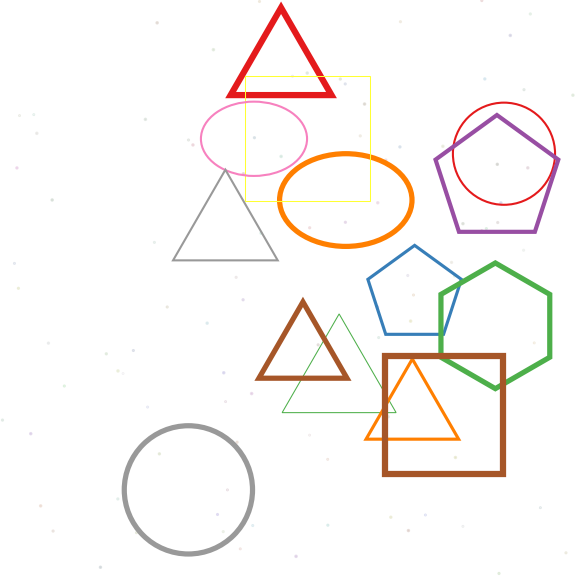[{"shape": "circle", "thickness": 1, "radius": 0.44, "center": [0.873, 0.733]}, {"shape": "triangle", "thickness": 3, "radius": 0.5, "center": [0.487, 0.885]}, {"shape": "pentagon", "thickness": 1.5, "radius": 0.43, "center": [0.718, 0.489]}, {"shape": "triangle", "thickness": 0.5, "radius": 0.57, "center": [0.587, 0.342]}, {"shape": "hexagon", "thickness": 2.5, "radius": 0.54, "center": [0.858, 0.435]}, {"shape": "pentagon", "thickness": 2, "radius": 0.56, "center": [0.86, 0.688]}, {"shape": "oval", "thickness": 2.5, "radius": 0.57, "center": [0.599, 0.653]}, {"shape": "triangle", "thickness": 1.5, "radius": 0.46, "center": [0.714, 0.285]}, {"shape": "square", "thickness": 0.5, "radius": 0.54, "center": [0.532, 0.759]}, {"shape": "square", "thickness": 3, "radius": 0.51, "center": [0.769, 0.281]}, {"shape": "triangle", "thickness": 2.5, "radius": 0.44, "center": [0.525, 0.388]}, {"shape": "oval", "thickness": 1, "radius": 0.46, "center": [0.44, 0.759]}, {"shape": "circle", "thickness": 2.5, "radius": 0.56, "center": [0.326, 0.151]}, {"shape": "triangle", "thickness": 1, "radius": 0.52, "center": [0.39, 0.601]}]